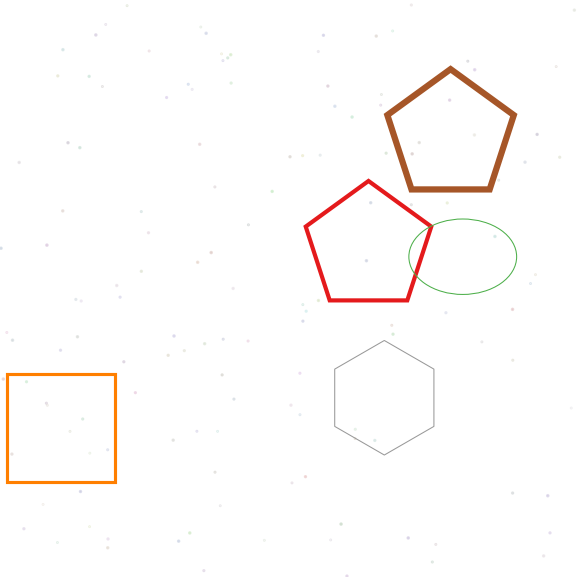[{"shape": "pentagon", "thickness": 2, "radius": 0.57, "center": [0.638, 0.571]}, {"shape": "oval", "thickness": 0.5, "radius": 0.47, "center": [0.801, 0.555]}, {"shape": "square", "thickness": 1.5, "radius": 0.47, "center": [0.106, 0.258]}, {"shape": "pentagon", "thickness": 3, "radius": 0.58, "center": [0.78, 0.764]}, {"shape": "hexagon", "thickness": 0.5, "radius": 0.5, "center": [0.665, 0.31]}]